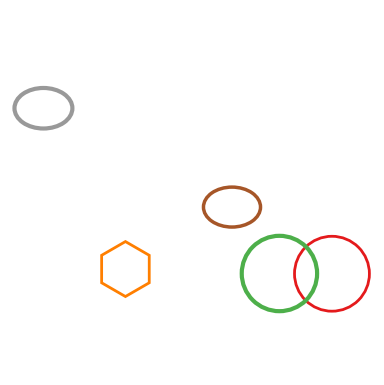[{"shape": "circle", "thickness": 2, "radius": 0.49, "center": [0.862, 0.289]}, {"shape": "circle", "thickness": 3, "radius": 0.49, "center": [0.726, 0.29]}, {"shape": "hexagon", "thickness": 2, "radius": 0.36, "center": [0.326, 0.301]}, {"shape": "oval", "thickness": 2.5, "radius": 0.37, "center": [0.603, 0.462]}, {"shape": "oval", "thickness": 3, "radius": 0.38, "center": [0.113, 0.719]}]